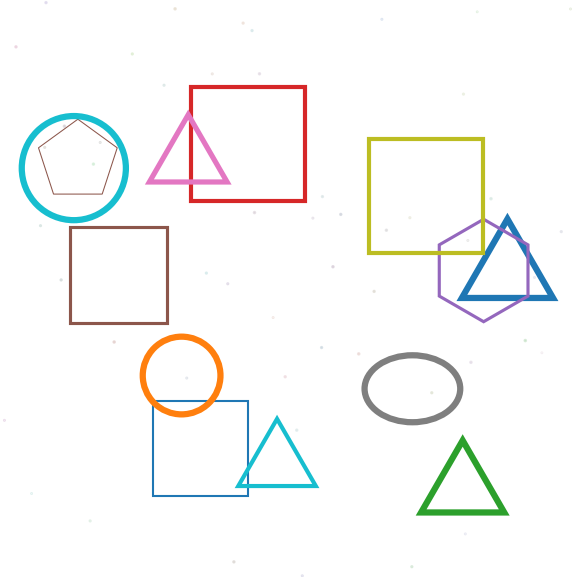[{"shape": "square", "thickness": 1, "radius": 0.41, "center": [0.347, 0.222]}, {"shape": "triangle", "thickness": 3, "radius": 0.46, "center": [0.879, 0.529]}, {"shape": "circle", "thickness": 3, "radius": 0.34, "center": [0.314, 0.349]}, {"shape": "triangle", "thickness": 3, "radius": 0.42, "center": [0.801, 0.153]}, {"shape": "square", "thickness": 2, "radius": 0.5, "center": [0.429, 0.75]}, {"shape": "hexagon", "thickness": 1.5, "radius": 0.44, "center": [0.837, 0.531]}, {"shape": "pentagon", "thickness": 0.5, "radius": 0.36, "center": [0.135, 0.721]}, {"shape": "square", "thickness": 1.5, "radius": 0.42, "center": [0.205, 0.523]}, {"shape": "triangle", "thickness": 2.5, "radius": 0.39, "center": [0.326, 0.723]}, {"shape": "oval", "thickness": 3, "radius": 0.41, "center": [0.714, 0.326]}, {"shape": "square", "thickness": 2, "radius": 0.5, "center": [0.737, 0.66]}, {"shape": "circle", "thickness": 3, "radius": 0.45, "center": [0.128, 0.708]}, {"shape": "triangle", "thickness": 2, "radius": 0.39, "center": [0.48, 0.196]}]